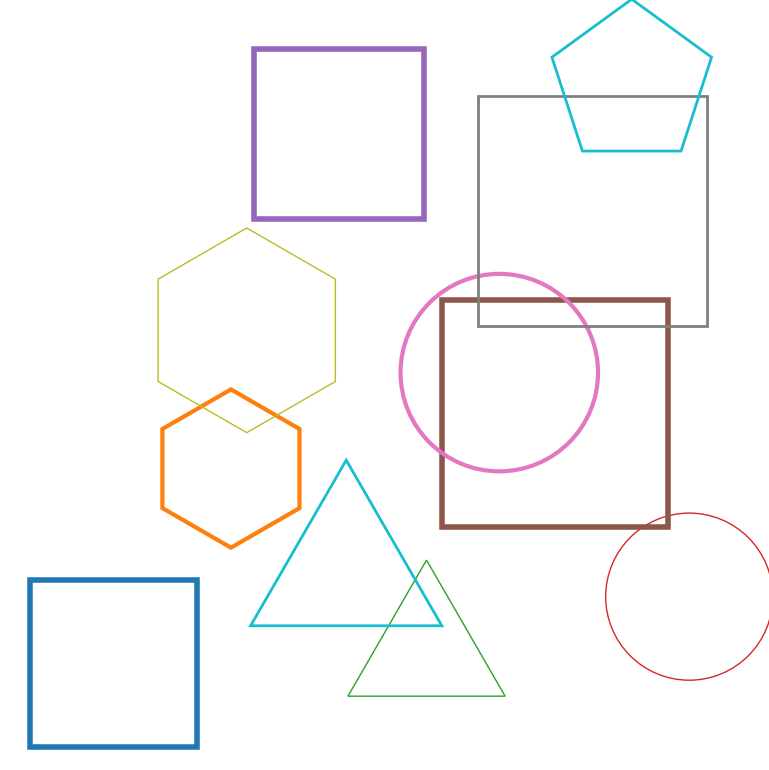[{"shape": "square", "thickness": 2, "radius": 0.54, "center": [0.148, 0.138]}, {"shape": "hexagon", "thickness": 1.5, "radius": 0.51, "center": [0.3, 0.392]}, {"shape": "triangle", "thickness": 0.5, "radius": 0.59, "center": [0.554, 0.155]}, {"shape": "circle", "thickness": 0.5, "radius": 0.54, "center": [0.895, 0.225]}, {"shape": "square", "thickness": 2, "radius": 0.55, "center": [0.441, 0.826]}, {"shape": "square", "thickness": 2, "radius": 0.74, "center": [0.721, 0.463]}, {"shape": "circle", "thickness": 1.5, "radius": 0.64, "center": [0.648, 0.516]}, {"shape": "square", "thickness": 1, "radius": 0.74, "center": [0.769, 0.726]}, {"shape": "hexagon", "thickness": 0.5, "radius": 0.66, "center": [0.32, 0.571]}, {"shape": "pentagon", "thickness": 1, "radius": 0.54, "center": [0.82, 0.892]}, {"shape": "triangle", "thickness": 1, "radius": 0.72, "center": [0.45, 0.259]}]